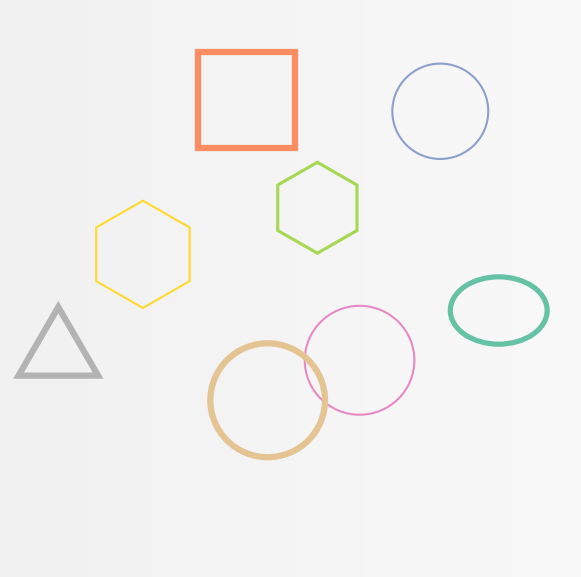[{"shape": "oval", "thickness": 2.5, "radius": 0.42, "center": [0.858, 0.461]}, {"shape": "square", "thickness": 3, "radius": 0.42, "center": [0.424, 0.826]}, {"shape": "circle", "thickness": 1, "radius": 0.41, "center": [0.757, 0.806]}, {"shape": "circle", "thickness": 1, "radius": 0.47, "center": [0.619, 0.375]}, {"shape": "hexagon", "thickness": 1.5, "radius": 0.39, "center": [0.546, 0.639]}, {"shape": "hexagon", "thickness": 1, "radius": 0.46, "center": [0.246, 0.559]}, {"shape": "circle", "thickness": 3, "radius": 0.49, "center": [0.461, 0.306]}, {"shape": "triangle", "thickness": 3, "radius": 0.4, "center": [0.1, 0.388]}]